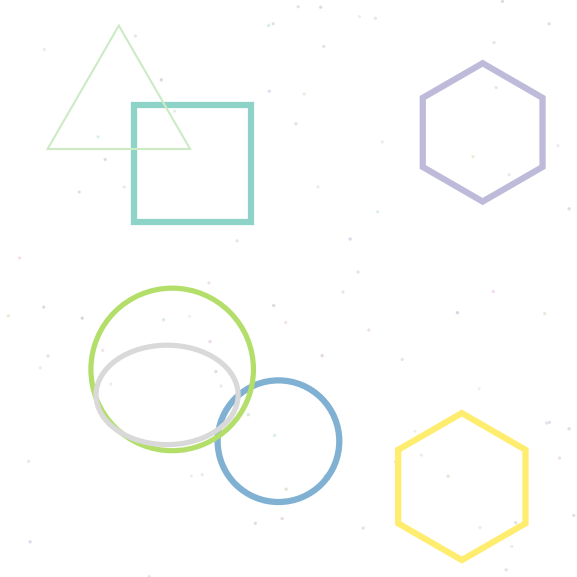[{"shape": "square", "thickness": 3, "radius": 0.51, "center": [0.333, 0.716]}, {"shape": "hexagon", "thickness": 3, "radius": 0.6, "center": [0.836, 0.77]}, {"shape": "circle", "thickness": 3, "radius": 0.53, "center": [0.482, 0.235]}, {"shape": "circle", "thickness": 2.5, "radius": 0.7, "center": [0.298, 0.359]}, {"shape": "oval", "thickness": 2.5, "radius": 0.61, "center": [0.289, 0.315]}, {"shape": "triangle", "thickness": 1, "radius": 0.71, "center": [0.206, 0.812]}, {"shape": "hexagon", "thickness": 3, "radius": 0.64, "center": [0.8, 0.157]}]